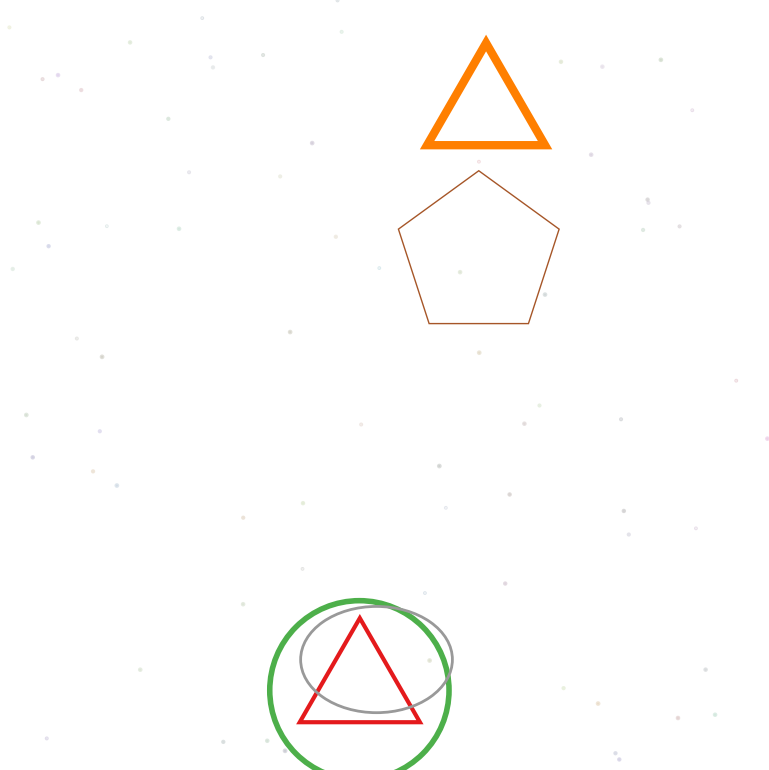[{"shape": "triangle", "thickness": 1.5, "radius": 0.45, "center": [0.467, 0.107]}, {"shape": "circle", "thickness": 2, "radius": 0.58, "center": [0.467, 0.103]}, {"shape": "triangle", "thickness": 3, "radius": 0.44, "center": [0.631, 0.856]}, {"shape": "pentagon", "thickness": 0.5, "radius": 0.55, "center": [0.622, 0.669]}, {"shape": "oval", "thickness": 1, "radius": 0.49, "center": [0.489, 0.143]}]